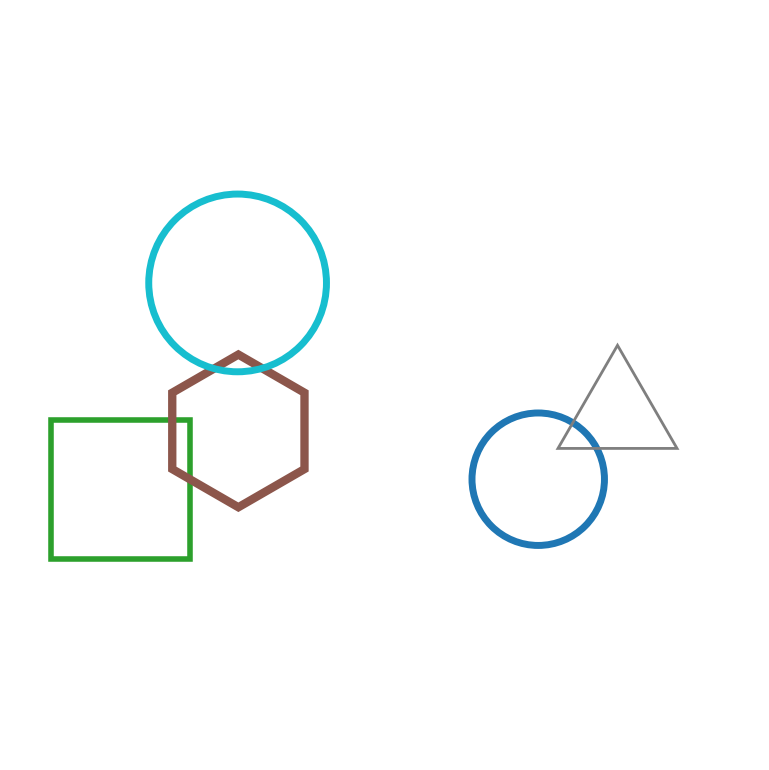[{"shape": "circle", "thickness": 2.5, "radius": 0.43, "center": [0.699, 0.378]}, {"shape": "square", "thickness": 2, "radius": 0.45, "center": [0.156, 0.364]}, {"shape": "hexagon", "thickness": 3, "radius": 0.5, "center": [0.31, 0.44]}, {"shape": "triangle", "thickness": 1, "radius": 0.45, "center": [0.802, 0.462]}, {"shape": "circle", "thickness": 2.5, "radius": 0.58, "center": [0.309, 0.633]}]